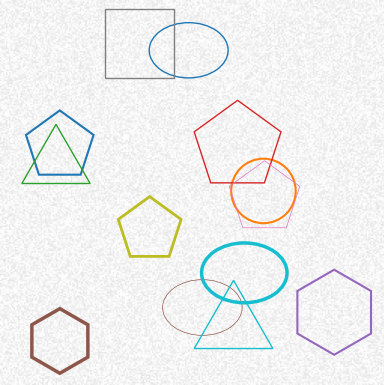[{"shape": "pentagon", "thickness": 1.5, "radius": 0.46, "center": [0.155, 0.621]}, {"shape": "oval", "thickness": 1, "radius": 0.51, "center": [0.49, 0.869]}, {"shape": "circle", "thickness": 1.5, "radius": 0.42, "center": [0.684, 0.504]}, {"shape": "triangle", "thickness": 1, "radius": 0.51, "center": [0.145, 0.575]}, {"shape": "pentagon", "thickness": 1, "radius": 0.59, "center": [0.617, 0.621]}, {"shape": "hexagon", "thickness": 1.5, "radius": 0.55, "center": [0.868, 0.189]}, {"shape": "oval", "thickness": 0.5, "radius": 0.52, "center": [0.526, 0.201]}, {"shape": "hexagon", "thickness": 2.5, "radius": 0.42, "center": [0.155, 0.114]}, {"shape": "pentagon", "thickness": 0.5, "radius": 0.48, "center": [0.687, 0.486]}, {"shape": "square", "thickness": 1, "radius": 0.45, "center": [0.362, 0.887]}, {"shape": "pentagon", "thickness": 2, "radius": 0.43, "center": [0.389, 0.404]}, {"shape": "triangle", "thickness": 1, "radius": 0.59, "center": [0.607, 0.154]}, {"shape": "oval", "thickness": 2.5, "radius": 0.55, "center": [0.635, 0.291]}]